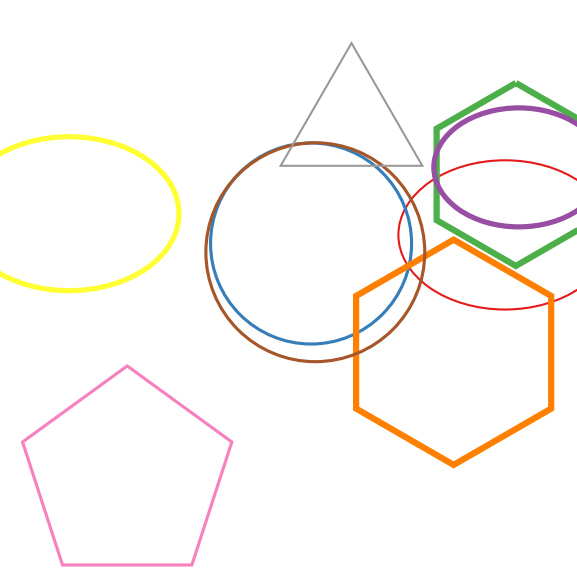[{"shape": "oval", "thickness": 1, "radius": 0.92, "center": [0.874, 0.592]}, {"shape": "circle", "thickness": 1.5, "radius": 0.87, "center": [0.539, 0.577]}, {"shape": "hexagon", "thickness": 3, "radius": 0.79, "center": [0.893, 0.697]}, {"shape": "oval", "thickness": 2.5, "radius": 0.74, "center": [0.898, 0.709]}, {"shape": "hexagon", "thickness": 3, "radius": 0.98, "center": [0.786, 0.389]}, {"shape": "oval", "thickness": 2.5, "radius": 0.95, "center": [0.12, 0.629]}, {"shape": "circle", "thickness": 1.5, "radius": 0.95, "center": [0.546, 0.562]}, {"shape": "pentagon", "thickness": 1.5, "radius": 0.95, "center": [0.22, 0.175]}, {"shape": "triangle", "thickness": 1, "radius": 0.71, "center": [0.609, 0.783]}]